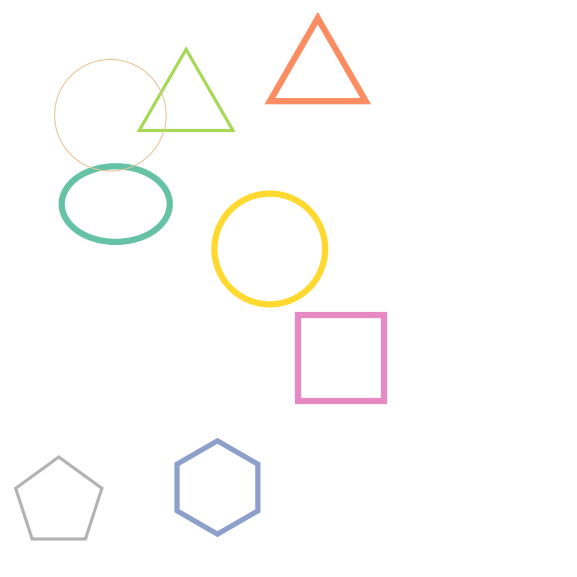[{"shape": "oval", "thickness": 3, "radius": 0.47, "center": [0.2, 0.646]}, {"shape": "triangle", "thickness": 3, "radius": 0.48, "center": [0.55, 0.872]}, {"shape": "hexagon", "thickness": 2.5, "radius": 0.4, "center": [0.377, 0.155]}, {"shape": "square", "thickness": 3, "radius": 0.37, "center": [0.59, 0.379]}, {"shape": "triangle", "thickness": 1.5, "radius": 0.47, "center": [0.322, 0.82]}, {"shape": "circle", "thickness": 3, "radius": 0.48, "center": [0.467, 0.568]}, {"shape": "circle", "thickness": 0.5, "radius": 0.48, "center": [0.191, 0.8]}, {"shape": "pentagon", "thickness": 1.5, "radius": 0.39, "center": [0.102, 0.129]}]